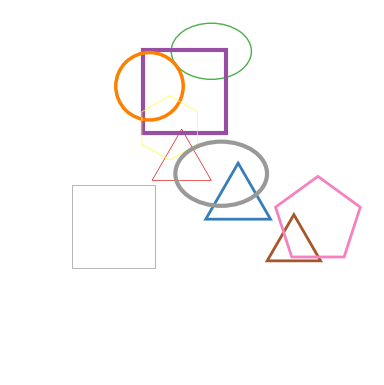[{"shape": "triangle", "thickness": 0.5, "radius": 0.44, "center": [0.472, 0.576]}, {"shape": "triangle", "thickness": 2, "radius": 0.49, "center": [0.619, 0.479]}, {"shape": "oval", "thickness": 1, "radius": 0.52, "center": [0.549, 0.867]}, {"shape": "square", "thickness": 3, "radius": 0.54, "center": [0.479, 0.763]}, {"shape": "circle", "thickness": 2.5, "radius": 0.44, "center": [0.388, 0.776]}, {"shape": "hexagon", "thickness": 0.5, "radius": 0.42, "center": [0.441, 0.668]}, {"shape": "triangle", "thickness": 2, "radius": 0.4, "center": [0.763, 0.363]}, {"shape": "pentagon", "thickness": 2, "radius": 0.58, "center": [0.826, 0.426]}, {"shape": "square", "thickness": 0.5, "radius": 0.54, "center": [0.295, 0.413]}, {"shape": "oval", "thickness": 3, "radius": 0.6, "center": [0.575, 0.549]}]